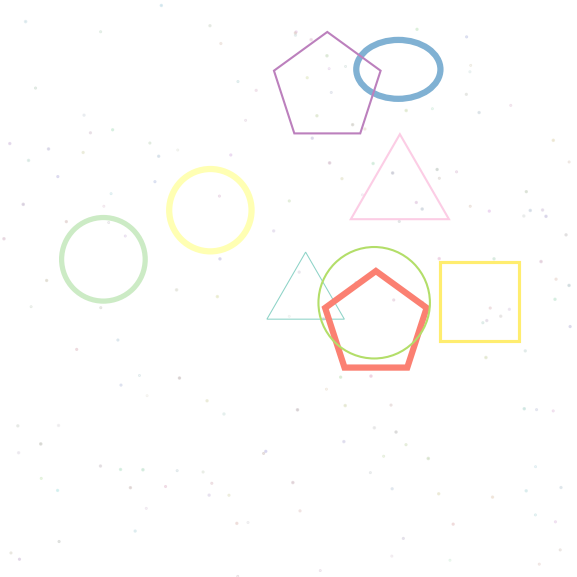[{"shape": "triangle", "thickness": 0.5, "radius": 0.39, "center": [0.529, 0.485]}, {"shape": "circle", "thickness": 3, "radius": 0.36, "center": [0.364, 0.635]}, {"shape": "pentagon", "thickness": 3, "radius": 0.46, "center": [0.651, 0.437]}, {"shape": "oval", "thickness": 3, "radius": 0.36, "center": [0.69, 0.879]}, {"shape": "circle", "thickness": 1, "radius": 0.48, "center": [0.648, 0.475]}, {"shape": "triangle", "thickness": 1, "radius": 0.49, "center": [0.692, 0.669]}, {"shape": "pentagon", "thickness": 1, "radius": 0.49, "center": [0.567, 0.847]}, {"shape": "circle", "thickness": 2.5, "radius": 0.36, "center": [0.179, 0.55]}, {"shape": "square", "thickness": 1.5, "radius": 0.34, "center": [0.83, 0.478]}]